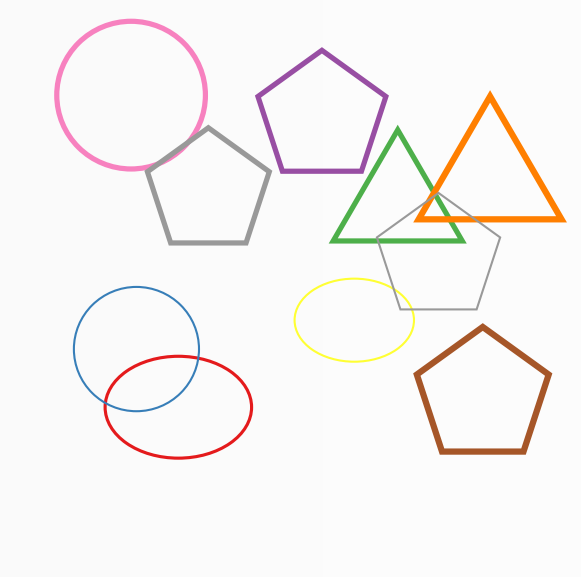[{"shape": "oval", "thickness": 1.5, "radius": 0.63, "center": [0.307, 0.294]}, {"shape": "circle", "thickness": 1, "radius": 0.54, "center": [0.235, 0.395]}, {"shape": "triangle", "thickness": 2.5, "radius": 0.64, "center": [0.684, 0.646]}, {"shape": "pentagon", "thickness": 2.5, "radius": 0.58, "center": [0.554, 0.796]}, {"shape": "triangle", "thickness": 3, "radius": 0.71, "center": [0.843, 0.69]}, {"shape": "oval", "thickness": 1, "radius": 0.51, "center": [0.61, 0.445]}, {"shape": "pentagon", "thickness": 3, "radius": 0.6, "center": [0.831, 0.314]}, {"shape": "circle", "thickness": 2.5, "radius": 0.64, "center": [0.226, 0.834]}, {"shape": "pentagon", "thickness": 1, "radius": 0.56, "center": [0.754, 0.554]}, {"shape": "pentagon", "thickness": 2.5, "radius": 0.55, "center": [0.358, 0.668]}]